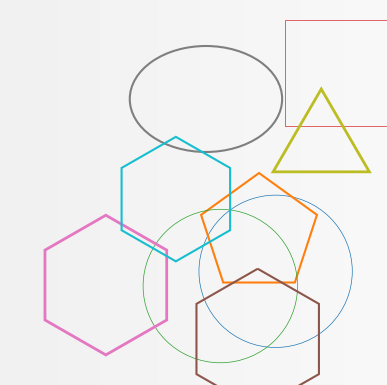[{"shape": "circle", "thickness": 0.5, "radius": 0.99, "center": [0.711, 0.295]}, {"shape": "pentagon", "thickness": 1.5, "radius": 0.79, "center": [0.668, 0.393]}, {"shape": "circle", "thickness": 0.5, "radius": 1.0, "center": [0.569, 0.257]}, {"shape": "square", "thickness": 0.5, "radius": 0.69, "center": [0.873, 0.81]}, {"shape": "hexagon", "thickness": 1.5, "radius": 0.91, "center": [0.665, 0.119]}, {"shape": "hexagon", "thickness": 2, "radius": 0.91, "center": [0.273, 0.26]}, {"shape": "oval", "thickness": 1.5, "radius": 0.98, "center": [0.531, 0.743]}, {"shape": "triangle", "thickness": 2, "radius": 0.72, "center": [0.829, 0.625]}, {"shape": "hexagon", "thickness": 1.5, "radius": 0.81, "center": [0.454, 0.483]}]